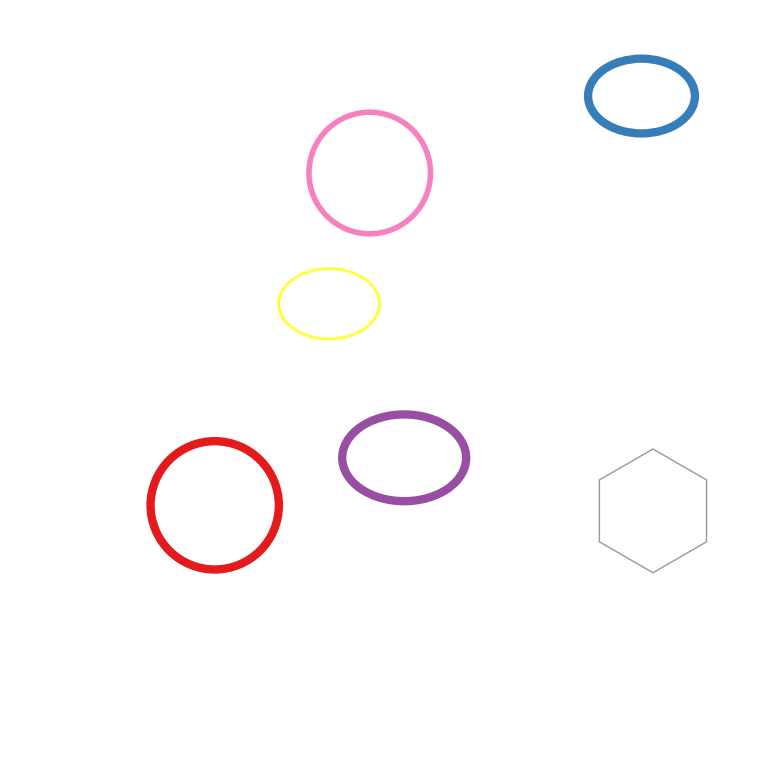[{"shape": "circle", "thickness": 3, "radius": 0.42, "center": [0.279, 0.344]}, {"shape": "oval", "thickness": 3, "radius": 0.35, "center": [0.833, 0.875]}, {"shape": "oval", "thickness": 3, "radius": 0.4, "center": [0.525, 0.405]}, {"shape": "oval", "thickness": 1, "radius": 0.33, "center": [0.427, 0.605]}, {"shape": "circle", "thickness": 2, "radius": 0.39, "center": [0.48, 0.775]}, {"shape": "hexagon", "thickness": 0.5, "radius": 0.4, "center": [0.848, 0.337]}]